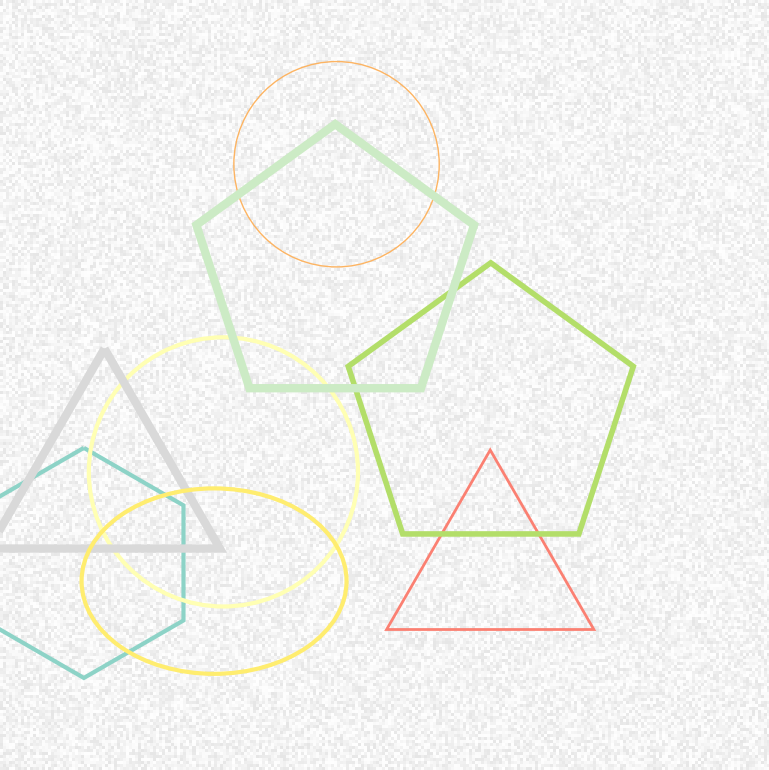[{"shape": "hexagon", "thickness": 1.5, "radius": 0.75, "center": [0.109, 0.269]}, {"shape": "circle", "thickness": 1.5, "radius": 0.87, "center": [0.29, 0.387]}, {"shape": "triangle", "thickness": 1, "radius": 0.78, "center": [0.637, 0.26]}, {"shape": "circle", "thickness": 0.5, "radius": 0.67, "center": [0.437, 0.787]}, {"shape": "pentagon", "thickness": 2, "radius": 0.97, "center": [0.637, 0.464]}, {"shape": "triangle", "thickness": 3, "radius": 0.87, "center": [0.136, 0.374]}, {"shape": "pentagon", "thickness": 3, "radius": 0.95, "center": [0.435, 0.649]}, {"shape": "oval", "thickness": 1.5, "radius": 0.86, "center": [0.278, 0.245]}]